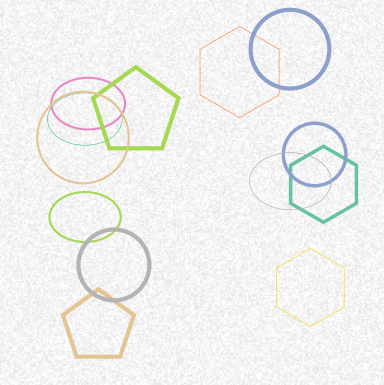[{"shape": "hexagon", "thickness": 2.5, "radius": 0.49, "center": [0.84, 0.521]}, {"shape": "oval", "thickness": 0.5, "radius": 0.49, "center": [0.22, 0.691]}, {"shape": "hexagon", "thickness": 0.5, "radius": 0.59, "center": [0.622, 0.813]}, {"shape": "circle", "thickness": 2.5, "radius": 0.41, "center": [0.817, 0.599]}, {"shape": "circle", "thickness": 3, "radius": 0.51, "center": [0.753, 0.872]}, {"shape": "oval", "thickness": 1.5, "radius": 0.48, "center": [0.229, 0.731]}, {"shape": "pentagon", "thickness": 3, "radius": 0.58, "center": [0.353, 0.709]}, {"shape": "oval", "thickness": 1.5, "radius": 0.46, "center": [0.221, 0.436]}, {"shape": "hexagon", "thickness": 0.5, "radius": 0.51, "center": [0.806, 0.253]}, {"shape": "circle", "thickness": 1.5, "radius": 0.59, "center": [0.216, 0.643]}, {"shape": "pentagon", "thickness": 3, "radius": 0.48, "center": [0.256, 0.152]}, {"shape": "circle", "thickness": 3, "radius": 0.46, "center": [0.296, 0.312]}, {"shape": "oval", "thickness": 0.5, "radius": 0.53, "center": [0.754, 0.529]}]